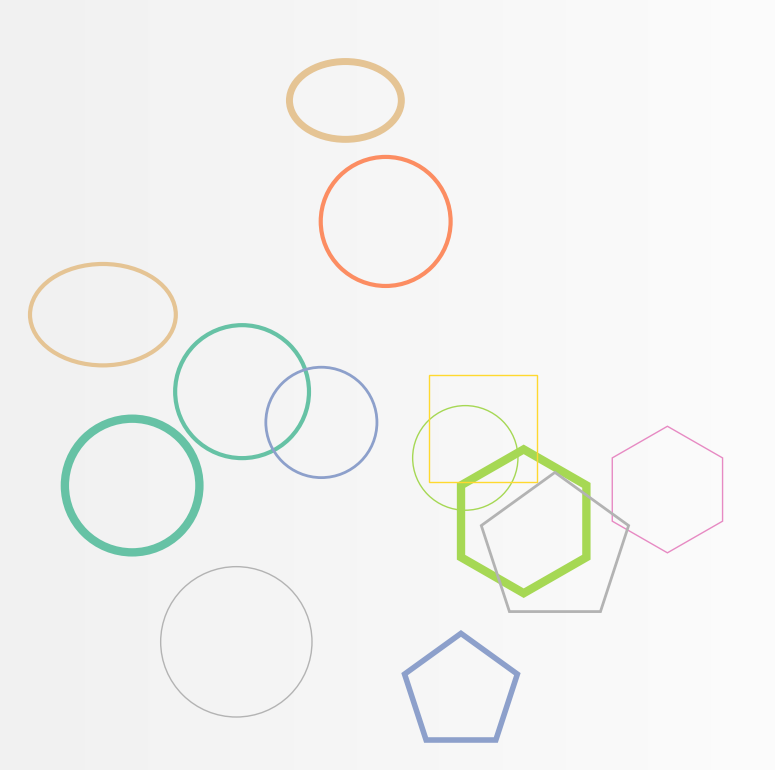[{"shape": "circle", "thickness": 1.5, "radius": 0.43, "center": [0.312, 0.491]}, {"shape": "circle", "thickness": 3, "radius": 0.43, "center": [0.171, 0.369]}, {"shape": "circle", "thickness": 1.5, "radius": 0.42, "center": [0.498, 0.712]}, {"shape": "pentagon", "thickness": 2, "radius": 0.38, "center": [0.595, 0.101]}, {"shape": "circle", "thickness": 1, "radius": 0.36, "center": [0.415, 0.451]}, {"shape": "hexagon", "thickness": 0.5, "radius": 0.41, "center": [0.861, 0.364]}, {"shape": "hexagon", "thickness": 3, "radius": 0.47, "center": [0.676, 0.323]}, {"shape": "circle", "thickness": 0.5, "radius": 0.34, "center": [0.6, 0.405]}, {"shape": "square", "thickness": 0.5, "radius": 0.35, "center": [0.623, 0.443]}, {"shape": "oval", "thickness": 1.5, "radius": 0.47, "center": [0.133, 0.591]}, {"shape": "oval", "thickness": 2.5, "radius": 0.36, "center": [0.446, 0.87]}, {"shape": "circle", "thickness": 0.5, "radius": 0.49, "center": [0.305, 0.166]}, {"shape": "pentagon", "thickness": 1, "radius": 0.5, "center": [0.716, 0.287]}]